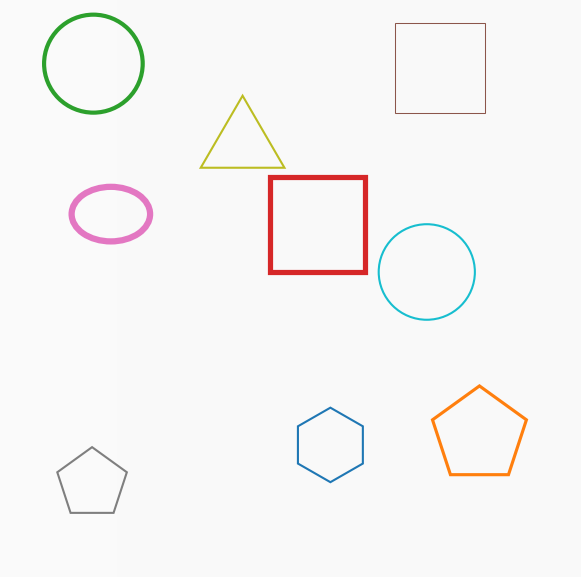[{"shape": "hexagon", "thickness": 1, "radius": 0.32, "center": [0.568, 0.229]}, {"shape": "pentagon", "thickness": 1.5, "radius": 0.42, "center": [0.825, 0.246]}, {"shape": "circle", "thickness": 2, "radius": 0.42, "center": [0.161, 0.889]}, {"shape": "square", "thickness": 2.5, "radius": 0.41, "center": [0.545, 0.61]}, {"shape": "square", "thickness": 0.5, "radius": 0.39, "center": [0.757, 0.882]}, {"shape": "oval", "thickness": 3, "radius": 0.34, "center": [0.191, 0.628]}, {"shape": "pentagon", "thickness": 1, "radius": 0.31, "center": [0.158, 0.162]}, {"shape": "triangle", "thickness": 1, "radius": 0.42, "center": [0.417, 0.75]}, {"shape": "circle", "thickness": 1, "radius": 0.41, "center": [0.734, 0.528]}]